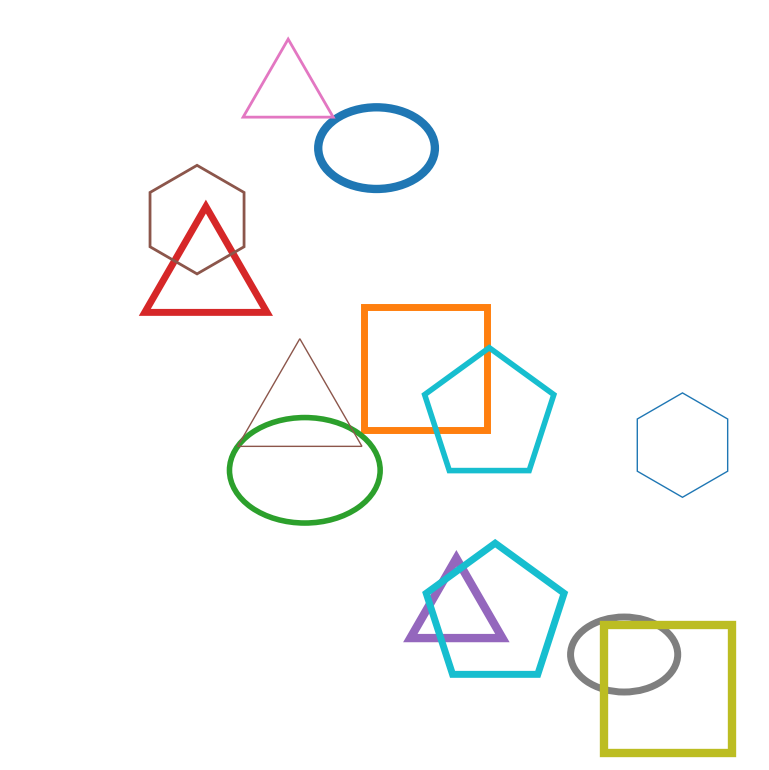[{"shape": "oval", "thickness": 3, "radius": 0.38, "center": [0.489, 0.808]}, {"shape": "hexagon", "thickness": 0.5, "radius": 0.34, "center": [0.886, 0.422]}, {"shape": "square", "thickness": 2.5, "radius": 0.4, "center": [0.552, 0.521]}, {"shape": "oval", "thickness": 2, "radius": 0.49, "center": [0.396, 0.389]}, {"shape": "triangle", "thickness": 2.5, "radius": 0.46, "center": [0.267, 0.64]}, {"shape": "triangle", "thickness": 3, "radius": 0.35, "center": [0.593, 0.206]}, {"shape": "hexagon", "thickness": 1, "radius": 0.35, "center": [0.256, 0.715]}, {"shape": "triangle", "thickness": 0.5, "radius": 0.47, "center": [0.389, 0.467]}, {"shape": "triangle", "thickness": 1, "radius": 0.34, "center": [0.374, 0.882]}, {"shape": "oval", "thickness": 2.5, "radius": 0.35, "center": [0.811, 0.15]}, {"shape": "square", "thickness": 3, "radius": 0.41, "center": [0.867, 0.105]}, {"shape": "pentagon", "thickness": 2.5, "radius": 0.47, "center": [0.643, 0.2]}, {"shape": "pentagon", "thickness": 2, "radius": 0.44, "center": [0.635, 0.46]}]